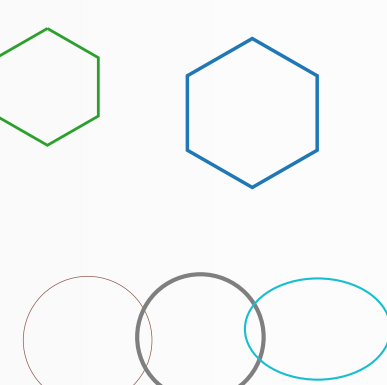[{"shape": "hexagon", "thickness": 2.5, "radius": 0.97, "center": [0.651, 0.707]}, {"shape": "hexagon", "thickness": 2, "radius": 0.76, "center": [0.122, 0.774]}, {"shape": "circle", "thickness": 0.5, "radius": 0.83, "center": [0.226, 0.116]}, {"shape": "circle", "thickness": 3, "radius": 0.82, "center": [0.517, 0.124]}, {"shape": "oval", "thickness": 1.5, "radius": 0.94, "center": [0.82, 0.145]}]